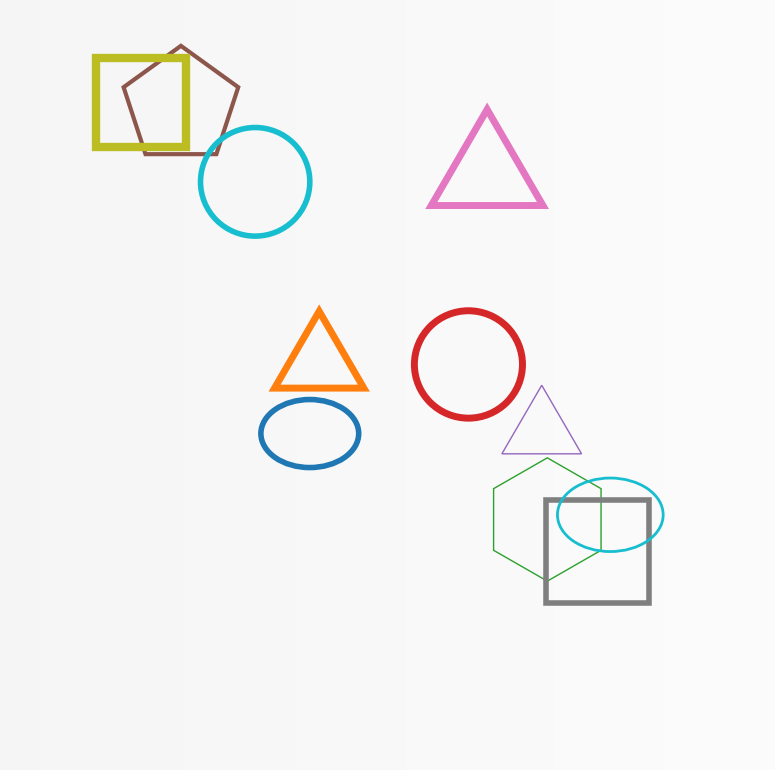[{"shape": "oval", "thickness": 2, "radius": 0.32, "center": [0.4, 0.437]}, {"shape": "triangle", "thickness": 2.5, "radius": 0.33, "center": [0.412, 0.529]}, {"shape": "hexagon", "thickness": 0.5, "radius": 0.4, "center": [0.706, 0.325]}, {"shape": "circle", "thickness": 2.5, "radius": 0.35, "center": [0.604, 0.527]}, {"shape": "triangle", "thickness": 0.5, "radius": 0.3, "center": [0.699, 0.44]}, {"shape": "pentagon", "thickness": 1.5, "radius": 0.39, "center": [0.233, 0.863]}, {"shape": "triangle", "thickness": 2.5, "radius": 0.42, "center": [0.629, 0.775]}, {"shape": "square", "thickness": 2, "radius": 0.33, "center": [0.771, 0.284]}, {"shape": "square", "thickness": 3, "radius": 0.29, "center": [0.181, 0.866]}, {"shape": "oval", "thickness": 1, "radius": 0.34, "center": [0.787, 0.331]}, {"shape": "circle", "thickness": 2, "radius": 0.35, "center": [0.329, 0.764]}]